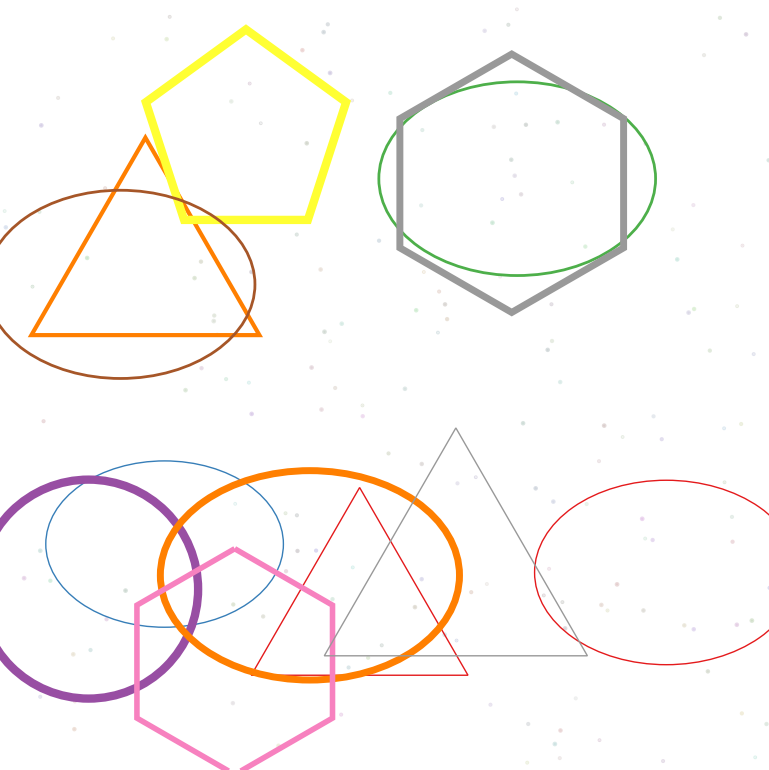[{"shape": "triangle", "thickness": 0.5, "radius": 0.81, "center": [0.467, 0.204]}, {"shape": "oval", "thickness": 0.5, "radius": 0.86, "center": [0.865, 0.257]}, {"shape": "oval", "thickness": 0.5, "radius": 0.77, "center": [0.214, 0.293]}, {"shape": "oval", "thickness": 1, "radius": 0.9, "center": [0.672, 0.768]}, {"shape": "circle", "thickness": 3, "radius": 0.71, "center": [0.115, 0.235]}, {"shape": "triangle", "thickness": 1.5, "radius": 0.85, "center": [0.189, 0.65]}, {"shape": "oval", "thickness": 2.5, "radius": 0.97, "center": [0.402, 0.253]}, {"shape": "pentagon", "thickness": 3, "radius": 0.68, "center": [0.319, 0.825]}, {"shape": "oval", "thickness": 1, "radius": 0.87, "center": [0.157, 0.631]}, {"shape": "hexagon", "thickness": 2, "radius": 0.73, "center": [0.305, 0.141]}, {"shape": "hexagon", "thickness": 2.5, "radius": 0.84, "center": [0.665, 0.762]}, {"shape": "triangle", "thickness": 0.5, "radius": 0.99, "center": [0.592, 0.247]}]